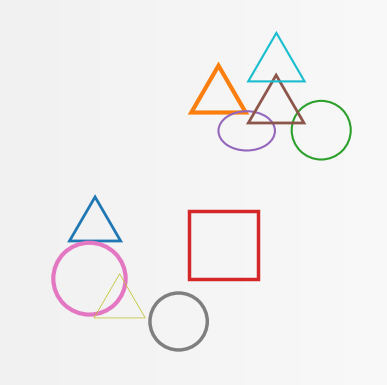[{"shape": "triangle", "thickness": 2, "radius": 0.38, "center": [0.245, 0.412]}, {"shape": "triangle", "thickness": 3, "radius": 0.41, "center": [0.564, 0.748]}, {"shape": "circle", "thickness": 1.5, "radius": 0.38, "center": [0.829, 0.662]}, {"shape": "square", "thickness": 2.5, "radius": 0.44, "center": [0.578, 0.363]}, {"shape": "oval", "thickness": 1.5, "radius": 0.36, "center": [0.637, 0.66]}, {"shape": "triangle", "thickness": 2, "radius": 0.41, "center": [0.713, 0.722]}, {"shape": "circle", "thickness": 3, "radius": 0.47, "center": [0.231, 0.276]}, {"shape": "circle", "thickness": 2.5, "radius": 0.37, "center": [0.461, 0.165]}, {"shape": "triangle", "thickness": 0.5, "radius": 0.38, "center": [0.309, 0.212]}, {"shape": "triangle", "thickness": 1.5, "radius": 0.42, "center": [0.713, 0.831]}]